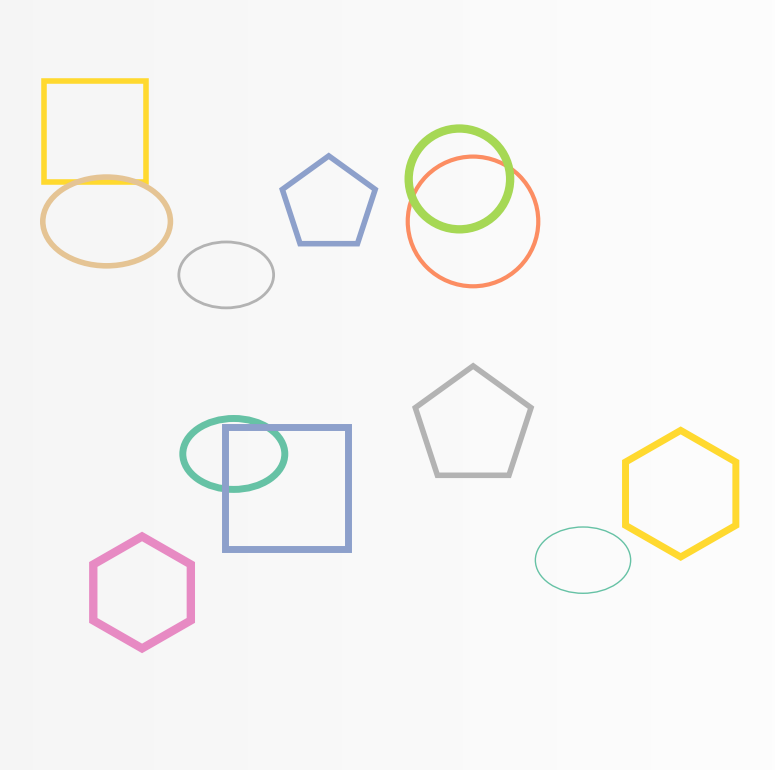[{"shape": "oval", "thickness": 2.5, "radius": 0.33, "center": [0.302, 0.41]}, {"shape": "oval", "thickness": 0.5, "radius": 0.31, "center": [0.752, 0.273]}, {"shape": "circle", "thickness": 1.5, "radius": 0.42, "center": [0.61, 0.712]}, {"shape": "square", "thickness": 2.5, "radius": 0.4, "center": [0.37, 0.366]}, {"shape": "pentagon", "thickness": 2, "radius": 0.32, "center": [0.424, 0.735]}, {"shape": "hexagon", "thickness": 3, "radius": 0.36, "center": [0.183, 0.231]}, {"shape": "circle", "thickness": 3, "radius": 0.33, "center": [0.593, 0.768]}, {"shape": "square", "thickness": 2, "radius": 0.33, "center": [0.122, 0.829]}, {"shape": "hexagon", "thickness": 2.5, "radius": 0.41, "center": [0.878, 0.359]}, {"shape": "oval", "thickness": 2, "radius": 0.41, "center": [0.138, 0.712]}, {"shape": "pentagon", "thickness": 2, "radius": 0.39, "center": [0.611, 0.446]}, {"shape": "oval", "thickness": 1, "radius": 0.31, "center": [0.292, 0.643]}]